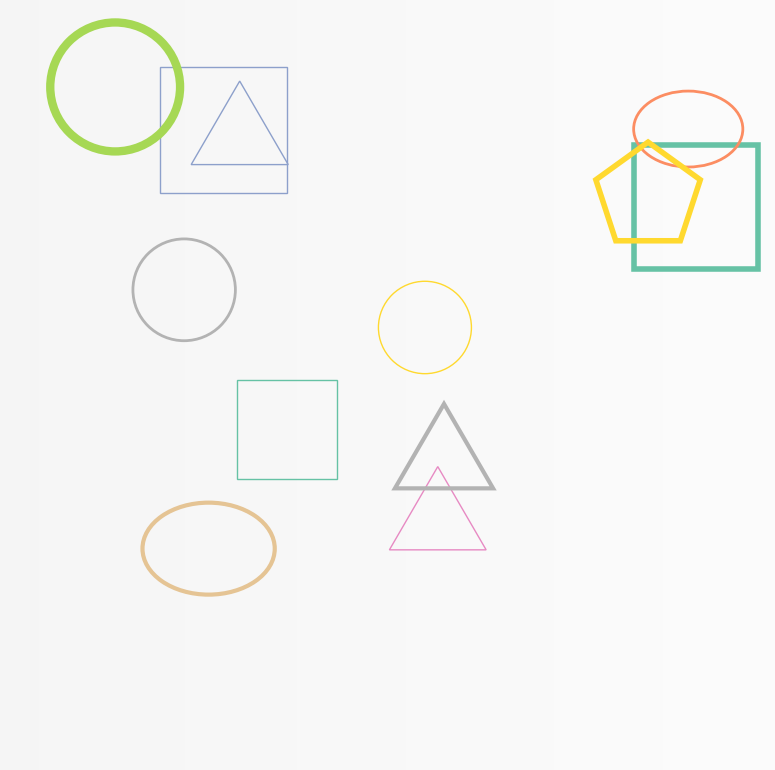[{"shape": "square", "thickness": 0.5, "radius": 0.32, "center": [0.37, 0.442]}, {"shape": "square", "thickness": 2, "radius": 0.4, "center": [0.898, 0.731]}, {"shape": "oval", "thickness": 1, "radius": 0.35, "center": [0.888, 0.832]}, {"shape": "square", "thickness": 0.5, "radius": 0.41, "center": [0.288, 0.831]}, {"shape": "triangle", "thickness": 0.5, "radius": 0.36, "center": [0.309, 0.822]}, {"shape": "triangle", "thickness": 0.5, "radius": 0.36, "center": [0.565, 0.322]}, {"shape": "circle", "thickness": 3, "radius": 0.42, "center": [0.149, 0.887]}, {"shape": "pentagon", "thickness": 2, "radius": 0.35, "center": [0.836, 0.745]}, {"shape": "circle", "thickness": 0.5, "radius": 0.3, "center": [0.548, 0.575]}, {"shape": "oval", "thickness": 1.5, "radius": 0.43, "center": [0.269, 0.287]}, {"shape": "triangle", "thickness": 1.5, "radius": 0.37, "center": [0.573, 0.402]}, {"shape": "circle", "thickness": 1, "radius": 0.33, "center": [0.238, 0.624]}]